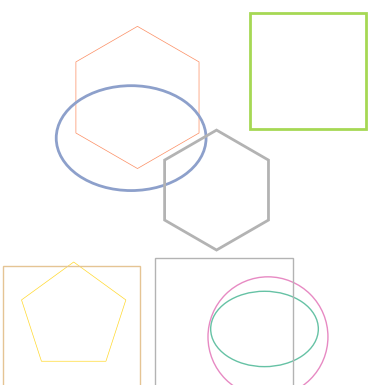[{"shape": "oval", "thickness": 1, "radius": 0.7, "center": [0.687, 0.146]}, {"shape": "hexagon", "thickness": 0.5, "radius": 0.92, "center": [0.357, 0.747]}, {"shape": "oval", "thickness": 2, "radius": 0.97, "center": [0.341, 0.641]}, {"shape": "circle", "thickness": 1, "radius": 0.78, "center": [0.696, 0.125]}, {"shape": "square", "thickness": 2, "radius": 0.76, "center": [0.8, 0.816]}, {"shape": "pentagon", "thickness": 0.5, "radius": 0.71, "center": [0.191, 0.177]}, {"shape": "square", "thickness": 1, "radius": 0.89, "center": [0.185, 0.13]}, {"shape": "hexagon", "thickness": 2, "radius": 0.78, "center": [0.562, 0.506]}, {"shape": "square", "thickness": 1, "radius": 0.9, "center": [0.582, 0.148]}]